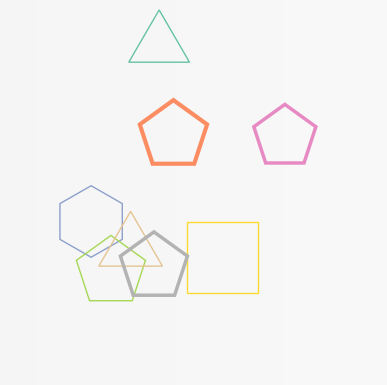[{"shape": "triangle", "thickness": 1, "radius": 0.45, "center": [0.411, 0.884]}, {"shape": "pentagon", "thickness": 3, "radius": 0.46, "center": [0.448, 0.649]}, {"shape": "hexagon", "thickness": 1, "radius": 0.46, "center": [0.235, 0.425]}, {"shape": "pentagon", "thickness": 2.5, "radius": 0.42, "center": [0.735, 0.645]}, {"shape": "pentagon", "thickness": 1, "radius": 0.47, "center": [0.286, 0.295]}, {"shape": "square", "thickness": 1, "radius": 0.46, "center": [0.575, 0.331]}, {"shape": "triangle", "thickness": 1, "radius": 0.47, "center": [0.337, 0.356]}, {"shape": "pentagon", "thickness": 2.5, "radius": 0.45, "center": [0.397, 0.307]}]